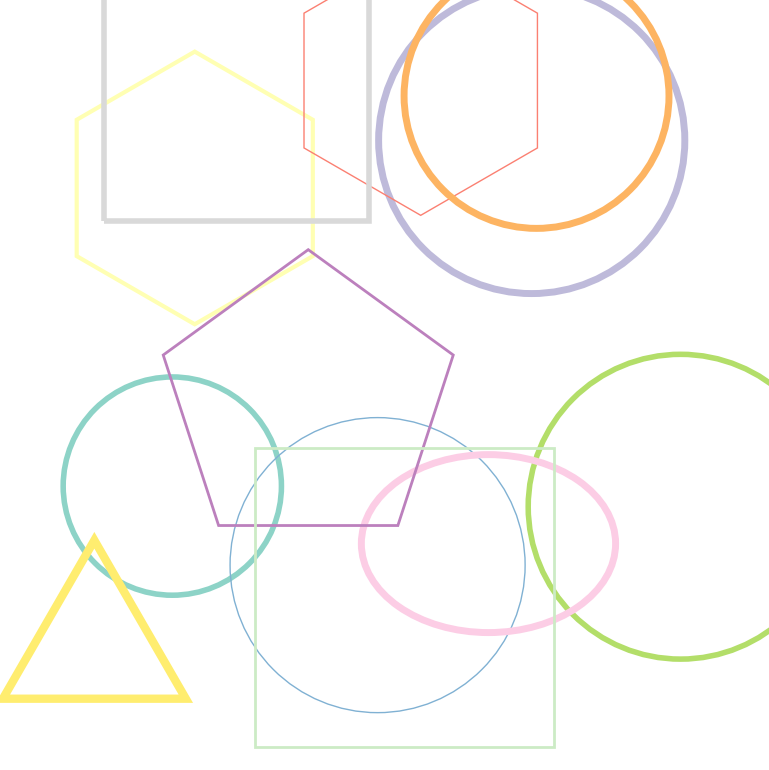[{"shape": "circle", "thickness": 2, "radius": 0.71, "center": [0.224, 0.369]}, {"shape": "hexagon", "thickness": 1.5, "radius": 0.89, "center": [0.253, 0.756]}, {"shape": "circle", "thickness": 2.5, "radius": 0.99, "center": [0.691, 0.818]}, {"shape": "hexagon", "thickness": 0.5, "radius": 0.88, "center": [0.546, 0.895]}, {"shape": "circle", "thickness": 0.5, "radius": 0.96, "center": [0.49, 0.266]}, {"shape": "circle", "thickness": 2.5, "radius": 0.86, "center": [0.697, 0.875]}, {"shape": "circle", "thickness": 2, "radius": 0.99, "center": [0.884, 0.342]}, {"shape": "oval", "thickness": 2.5, "radius": 0.83, "center": [0.634, 0.294]}, {"shape": "square", "thickness": 2, "radius": 0.86, "center": [0.308, 0.885]}, {"shape": "pentagon", "thickness": 1, "radius": 0.99, "center": [0.4, 0.478]}, {"shape": "square", "thickness": 1, "radius": 0.97, "center": [0.525, 0.224]}, {"shape": "triangle", "thickness": 3, "radius": 0.69, "center": [0.123, 0.161]}]